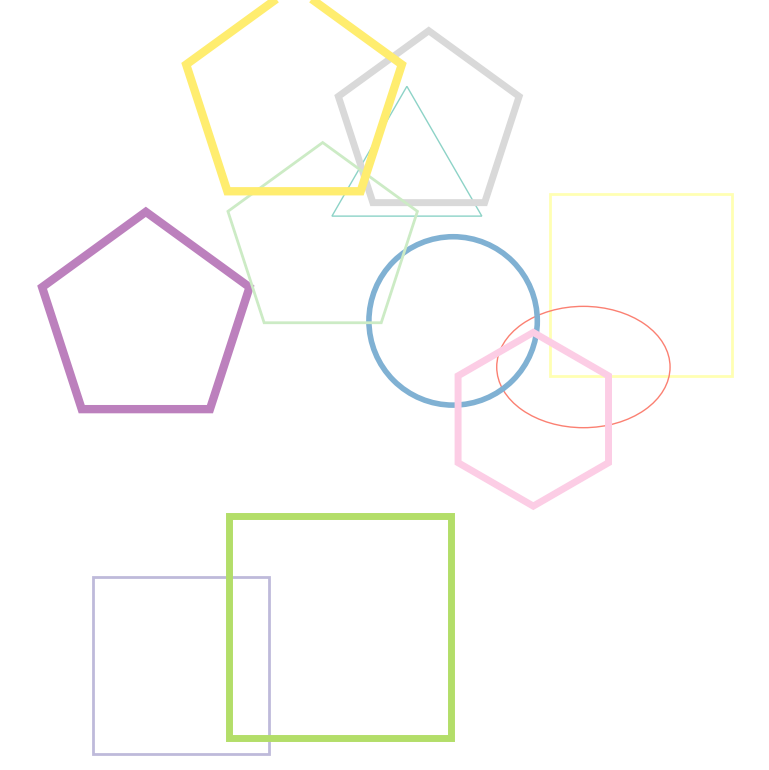[{"shape": "triangle", "thickness": 0.5, "radius": 0.56, "center": [0.528, 0.776]}, {"shape": "square", "thickness": 1, "radius": 0.59, "center": [0.832, 0.63]}, {"shape": "square", "thickness": 1, "radius": 0.57, "center": [0.235, 0.136]}, {"shape": "oval", "thickness": 0.5, "radius": 0.56, "center": [0.758, 0.523]}, {"shape": "circle", "thickness": 2, "radius": 0.55, "center": [0.588, 0.583]}, {"shape": "square", "thickness": 2.5, "radius": 0.72, "center": [0.442, 0.186]}, {"shape": "hexagon", "thickness": 2.5, "radius": 0.56, "center": [0.693, 0.456]}, {"shape": "pentagon", "thickness": 2.5, "radius": 0.62, "center": [0.557, 0.837]}, {"shape": "pentagon", "thickness": 3, "radius": 0.71, "center": [0.189, 0.583]}, {"shape": "pentagon", "thickness": 1, "radius": 0.65, "center": [0.419, 0.686]}, {"shape": "pentagon", "thickness": 3, "radius": 0.74, "center": [0.382, 0.871]}]